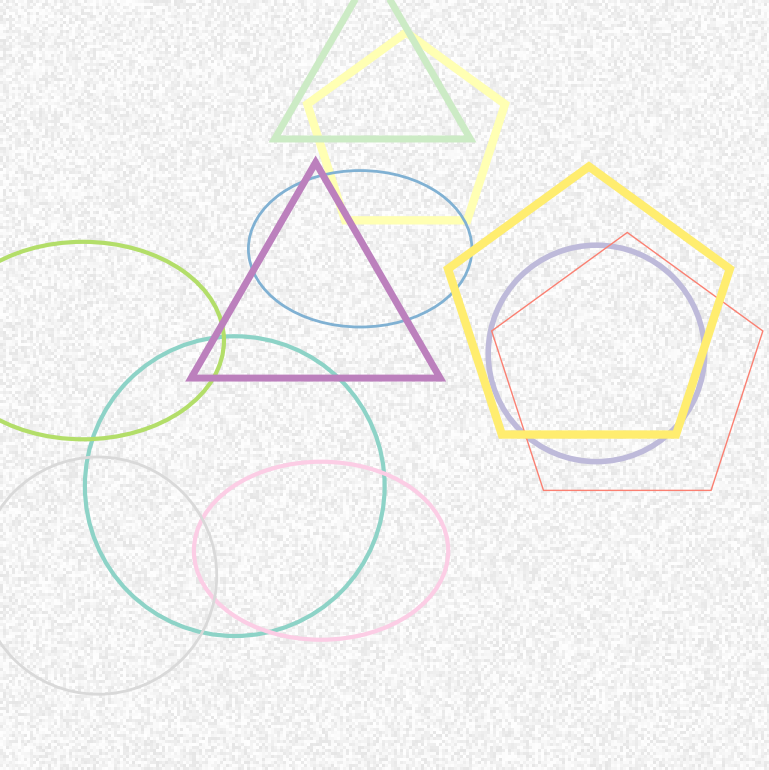[{"shape": "circle", "thickness": 1.5, "radius": 0.97, "center": [0.305, 0.369]}, {"shape": "pentagon", "thickness": 3, "radius": 0.67, "center": [0.527, 0.823]}, {"shape": "circle", "thickness": 2, "radius": 0.7, "center": [0.775, 0.541]}, {"shape": "pentagon", "thickness": 0.5, "radius": 0.93, "center": [0.815, 0.513]}, {"shape": "oval", "thickness": 1, "radius": 0.73, "center": [0.468, 0.677]}, {"shape": "oval", "thickness": 1.5, "radius": 0.92, "center": [0.108, 0.558]}, {"shape": "oval", "thickness": 1.5, "radius": 0.83, "center": [0.417, 0.285]}, {"shape": "circle", "thickness": 1, "radius": 0.77, "center": [0.127, 0.252]}, {"shape": "triangle", "thickness": 2.5, "radius": 0.93, "center": [0.41, 0.602]}, {"shape": "triangle", "thickness": 2.5, "radius": 0.73, "center": [0.484, 0.893]}, {"shape": "pentagon", "thickness": 3, "radius": 0.96, "center": [0.765, 0.591]}]